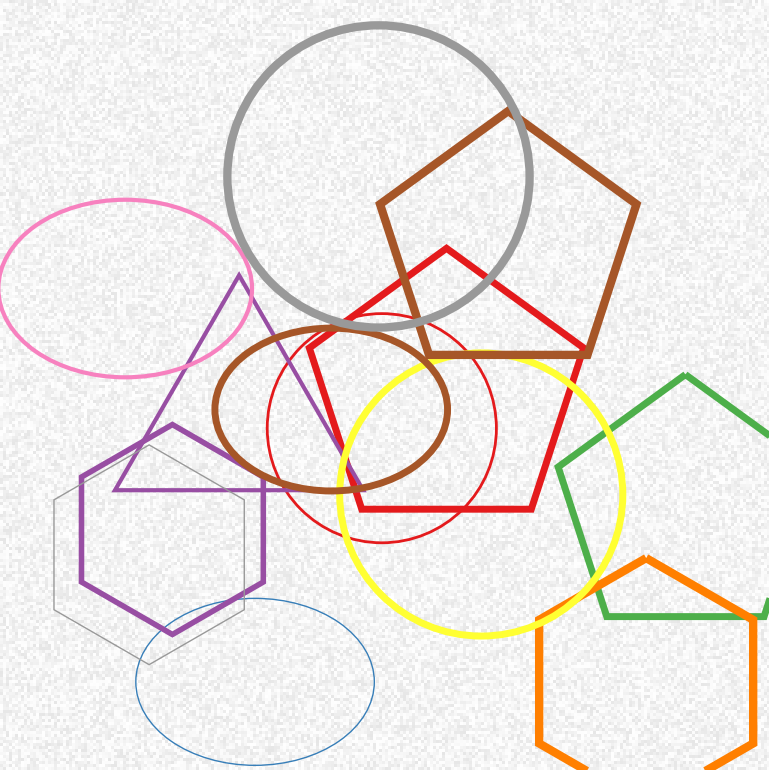[{"shape": "pentagon", "thickness": 2.5, "radius": 0.94, "center": [0.58, 0.49]}, {"shape": "circle", "thickness": 1, "radius": 0.74, "center": [0.496, 0.444]}, {"shape": "oval", "thickness": 0.5, "radius": 0.77, "center": [0.331, 0.114]}, {"shape": "pentagon", "thickness": 2.5, "radius": 0.87, "center": [0.89, 0.34]}, {"shape": "triangle", "thickness": 1.5, "radius": 0.93, "center": [0.311, 0.456]}, {"shape": "hexagon", "thickness": 2, "radius": 0.68, "center": [0.224, 0.312]}, {"shape": "hexagon", "thickness": 3, "radius": 0.8, "center": [0.839, 0.115]}, {"shape": "circle", "thickness": 2.5, "radius": 0.92, "center": [0.625, 0.358]}, {"shape": "pentagon", "thickness": 3, "radius": 0.88, "center": [0.66, 0.681]}, {"shape": "oval", "thickness": 2.5, "radius": 0.76, "center": [0.43, 0.468]}, {"shape": "oval", "thickness": 1.5, "radius": 0.82, "center": [0.163, 0.625]}, {"shape": "hexagon", "thickness": 0.5, "radius": 0.71, "center": [0.194, 0.279]}, {"shape": "circle", "thickness": 3, "radius": 0.98, "center": [0.492, 0.771]}]